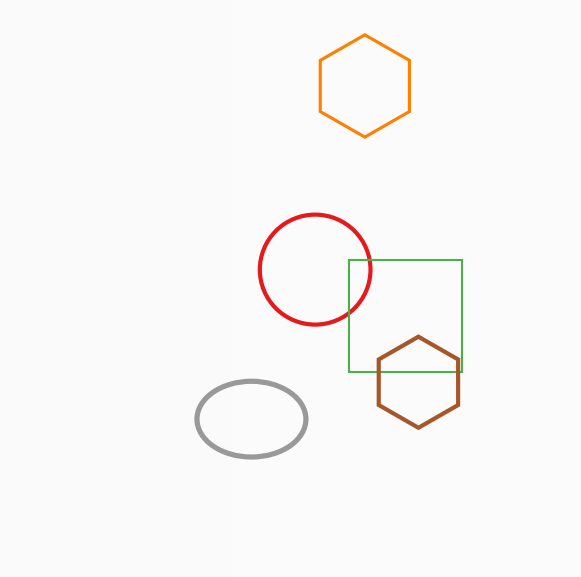[{"shape": "circle", "thickness": 2, "radius": 0.48, "center": [0.542, 0.532]}, {"shape": "square", "thickness": 1, "radius": 0.48, "center": [0.698, 0.451]}, {"shape": "hexagon", "thickness": 1.5, "radius": 0.44, "center": [0.628, 0.85]}, {"shape": "hexagon", "thickness": 2, "radius": 0.39, "center": [0.72, 0.337]}, {"shape": "oval", "thickness": 2.5, "radius": 0.47, "center": [0.433, 0.273]}]